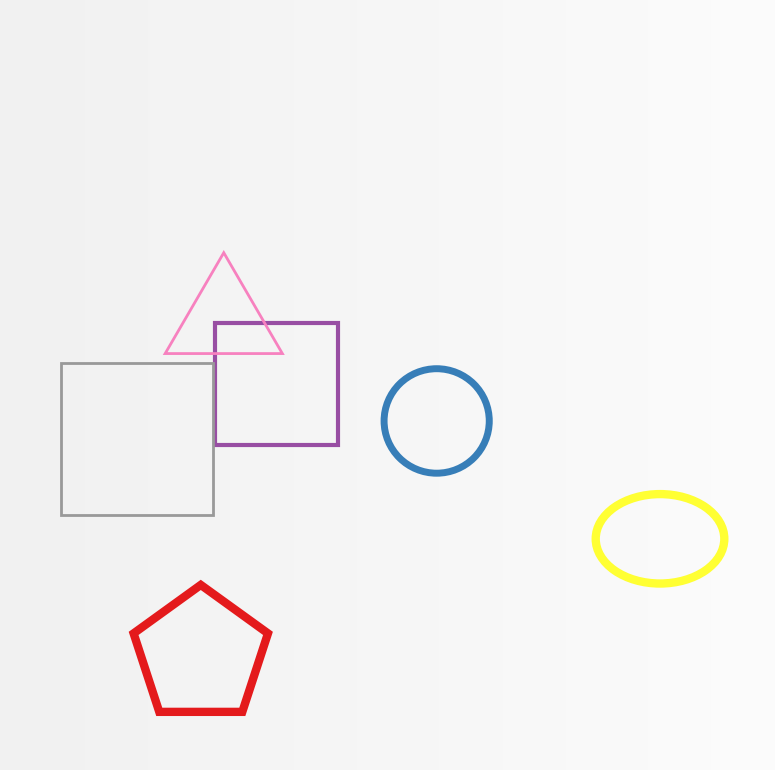[{"shape": "pentagon", "thickness": 3, "radius": 0.46, "center": [0.259, 0.149]}, {"shape": "circle", "thickness": 2.5, "radius": 0.34, "center": [0.563, 0.453]}, {"shape": "square", "thickness": 1.5, "radius": 0.39, "center": [0.357, 0.501]}, {"shape": "oval", "thickness": 3, "radius": 0.41, "center": [0.852, 0.3]}, {"shape": "triangle", "thickness": 1, "radius": 0.44, "center": [0.289, 0.584]}, {"shape": "square", "thickness": 1, "radius": 0.49, "center": [0.177, 0.43]}]